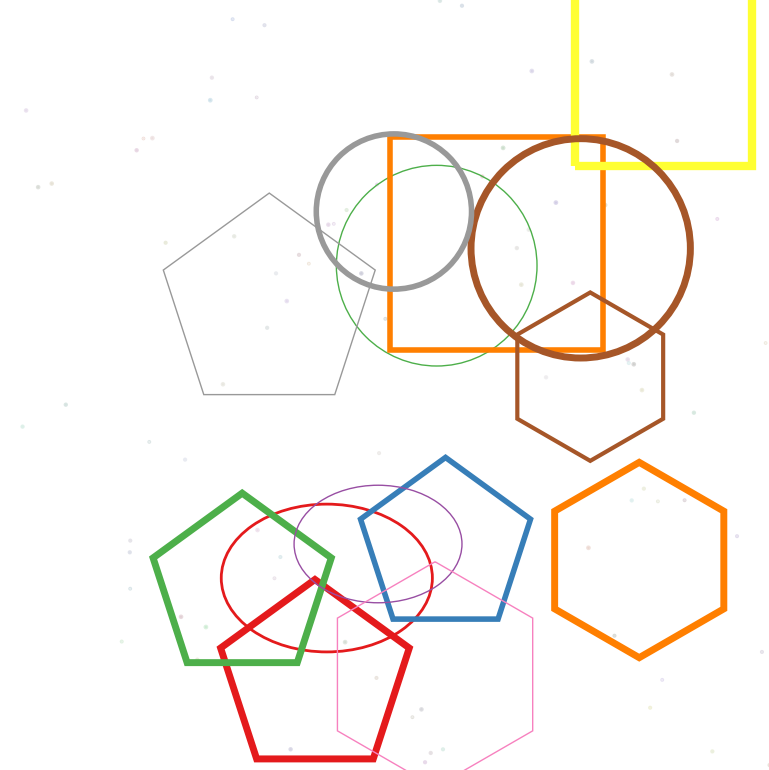[{"shape": "oval", "thickness": 1, "radius": 0.69, "center": [0.424, 0.249]}, {"shape": "pentagon", "thickness": 2.5, "radius": 0.64, "center": [0.409, 0.119]}, {"shape": "pentagon", "thickness": 2, "radius": 0.58, "center": [0.579, 0.29]}, {"shape": "circle", "thickness": 0.5, "radius": 0.65, "center": [0.567, 0.655]}, {"shape": "pentagon", "thickness": 2.5, "radius": 0.61, "center": [0.315, 0.238]}, {"shape": "oval", "thickness": 0.5, "radius": 0.55, "center": [0.491, 0.294]}, {"shape": "square", "thickness": 2, "radius": 0.69, "center": [0.645, 0.684]}, {"shape": "hexagon", "thickness": 2.5, "radius": 0.63, "center": [0.83, 0.273]}, {"shape": "square", "thickness": 3, "radius": 0.58, "center": [0.862, 0.899]}, {"shape": "hexagon", "thickness": 1.5, "radius": 0.55, "center": [0.767, 0.511]}, {"shape": "circle", "thickness": 2.5, "radius": 0.71, "center": [0.754, 0.677]}, {"shape": "hexagon", "thickness": 0.5, "radius": 0.73, "center": [0.565, 0.124]}, {"shape": "circle", "thickness": 2, "radius": 0.5, "center": [0.512, 0.725]}, {"shape": "pentagon", "thickness": 0.5, "radius": 0.72, "center": [0.35, 0.605]}]